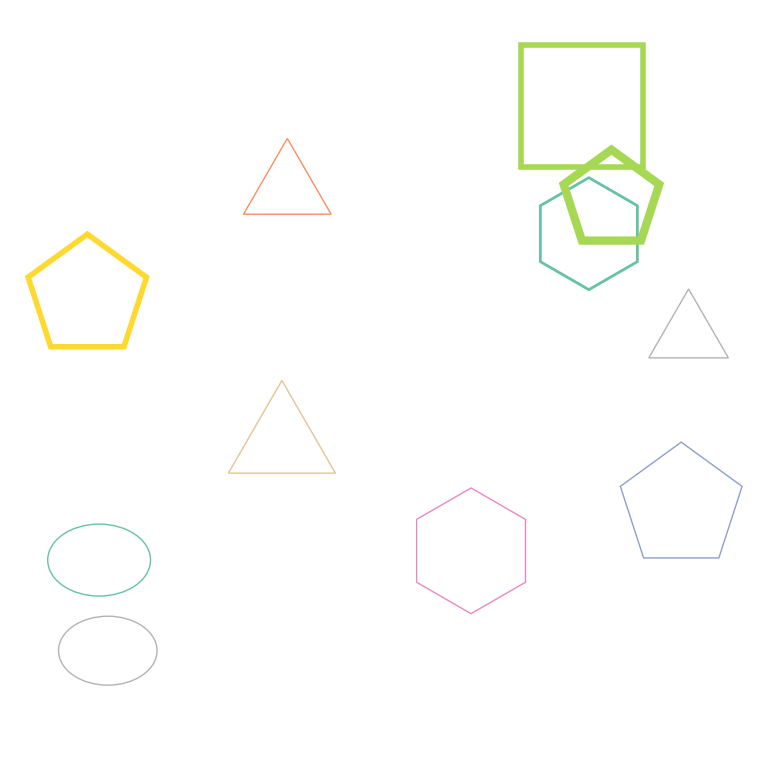[{"shape": "oval", "thickness": 0.5, "radius": 0.33, "center": [0.129, 0.273]}, {"shape": "hexagon", "thickness": 1, "radius": 0.36, "center": [0.765, 0.697]}, {"shape": "triangle", "thickness": 0.5, "radius": 0.33, "center": [0.373, 0.755]}, {"shape": "pentagon", "thickness": 0.5, "radius": 0.42, "center": [0.885, 0.343]}, {"shape": "hexagon", "thickness": 0.5, "radius": 0.41, "center": [0.612, 0.285]}, {"shape": "square", "thickness": 2, "radius": 0.4, "center": [0.756, 0.863]}, {"shape": "pentagon", "thickness": 3, "radius": 0.33, "center": [0.794, 0.74]}, {"shape": "pentagon", "thickness": 2, "radius": 0.4, "center": [0.113, 0.615]}, {"shape": "triangle", "thickness": 0.5, "radius": 0.4, "center": [0.366, 0.426]}, {"shape": "oval", "thickness": 0.5, "radius": 0.32, "center": [0.14, 0.155]}, {"shape": "triangle", "thickness": 0.5, "radius": 0.3, "center": [0.894, 0.565]}]